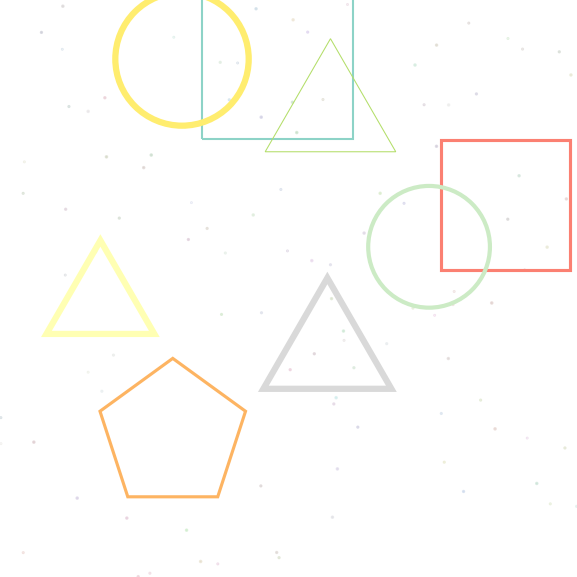[{"shape": "square", "thickness": 1, "radius": 0.65, "center": [0.481, 0.889]}, {"shape": "triangle", "thickness": 3, "radius": 0.54, "center": [0.174, 0.475]}, {"shape": "square", "thickness": 1.5, "radius": 0.56, "center": [0.875, 0.645]}, {"shape": "pentagon", "thickness": 1.5, "radius": 0.66, "center": [0.299, 0.246]}, {"shape": "triangle", "thickness": 0.5, "radius": 0.65, "center": [0.572, 0.802]}, {"shape": "triangle", "thickness": 3, "radius": 0.64, "center": [0.567, 0.39]}, {"shape": "circle", "thickness": 2, "radius": 0.53, "center": [0.743, 0.572]}, {"shape": "circle", "thickness": 3, "radius": 0.58, "center": [0.315, 0.897]}]